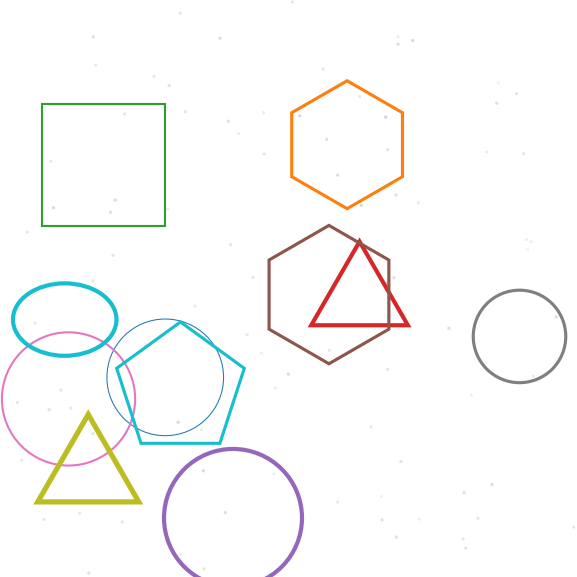[{"shape": "circle", "thickness": 0.5, "radius": 0.5, "center": [0.286, 0.346]}, {"shape": "hexagon", "thickness": 1.5, "radius": 0.55, "center": [0.601, 0.749]}, {"shape": "square", "thickness": 1, "radius": 0.53, "center": [0.18, 0.713]}, {"shape": "triangle", "thickness": 2, "radius": 0.48, "center": [0.623, 0.484]}, {"shape": "circle", "thickness": 2, "radius": 0.6, "center": [0.403, 0.102]}, {"shape": "hexagon", "thickness": 1.5, "radius": 0.6, "center": [0.57, 0.489]}, {"shape": "circle", "thickness": 1, "radius": 0.58, "center": [0.119, 0.308]}, {"shape": "circle", "thickness": 1.5, "radius": 0.4, "center": [0.9, 0.417]}, {"shape": "triangle", "thickness": 2.5, "radius": 0.5, "center": [0.153, 0.181]}, {"shape": "pentagon", "thickness": 1.5, "radius": 0.58, "center": [0.313, 0.325]}, {"shape": "oval", "thickness": 2, "radius": 0.45, "center": [0.112, 0.446]}]